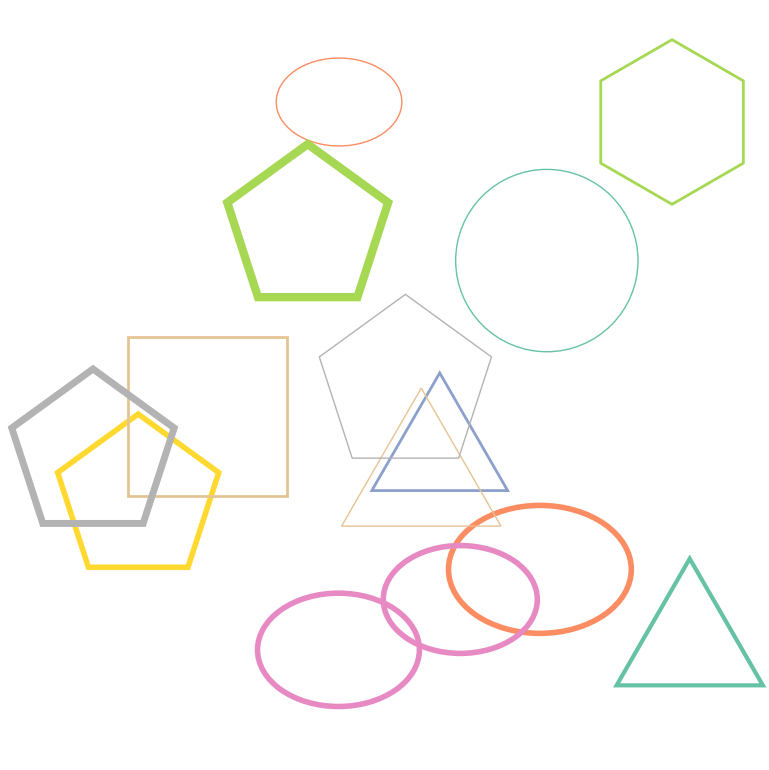[{"shape": "circle", "thickness": 0.5, "radius": 0.59, "center": [0.71, 0.662]}, {"shape": "triangle", "thickness": 1.5, "radius": 0.55, "center": [0.896, 0.165]}, {"shape": "oval", "thickness": 2, "radius": 0.59, "center": [0.701, 0.261]}, {"shape": "oval", "thickness": 0.5, "radius": 0.41, "center": [0.44, 0.868]}, {"shape": "triangle", "thickness": 1, "radius": 0.51, "center": [0.571, 0.414]}, {"shape": "oval", "thickness": 2, "radius": 0.5, "center": [0.598, 0.221]}, {"shape": "oval", "thickness": 2, "radius": 0.53, "center": [0.44, 0.156]}, {"shape": "pentagon", "thickness": 3, "radius": 0.55, "center": [0.4, 0.703]}, {"shape": "hexagon", "thickness": 1, "radius": 0.53, "center": [0.873, 0.842]}, {"shape": "pentagon", "thickness": 2, "radius": 0.55, "center": [0.179, 0.352]}, {"shape": "triangle", "thickness": 0.5, "radius": 0.6, "center": [0.547, 0.376]}, {"shape": "square", "thickness": 1, "radius": 0.52, "center": [0.27, 0.459]}, {"shape": "pentagon", "thickness": 0.5, "radius": 0.59, "center": [0.527, 0.5]}, {"shape": "pentagon", "thickness": 2.5, "radius": 0.55, "center": [0.121, 0.41]}]